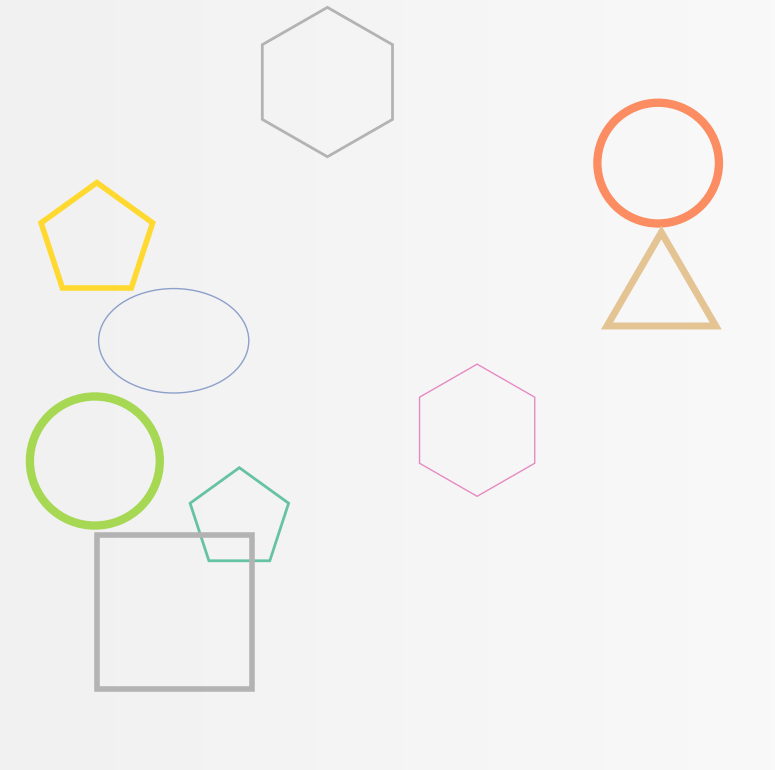[{"shape": "pentagon", "thickness": 1, "radius": 0.33, "center": [0.309, 0.326]}, {"shape": "circle", "thickness": 3, "radius": 0.39, "center": [0.849, 0.788]}, {"shape": "oval", "thickness": 0.5, "radius": 0.48, "center": [0.224, 0.557]}, {"shape": "hexagon", "thickness": 0.5, "radius": 0.43, "center": [0.616, 0.441]}, {"shape": "circle", "thickness": 3, "radius": 0.42, "center": [0.122, 0.401]}, {"shape": "pentagon", "thickness": 2, "radius": 0.38, "center": [0.125, 0.687]}, {"shape": "triangle", "thickness": 2.5, "radius": 0.4, "center": [0.853, 0.617]}, {"shape": "hexagon", "thickness": 1, "radius": 0.49, "center": [0.422, 0.893]}, {"shape": "square", "thickness": 2, "radius": 0.5, "center": [0.226, 0.205]}]